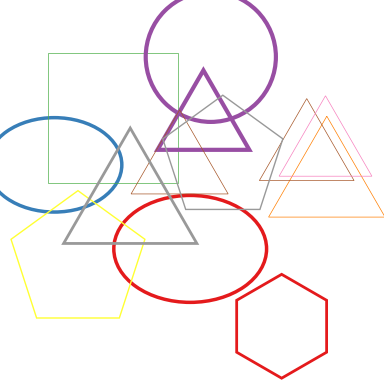[{"shape": "oval", "thickness": 2.5, "radius": 0.99, "center": [0.494, 0.354]}, {"shape": "hexagon", "thickness": 2, "radius": 0.67, "center": [0.732, 0.153]}, {"shape": "oval", "thickness": 2.5, "radius": 0.88, "center": [0.141, 0.572]}, {"shape": "square", "thickness": 0.5, "radius": 0.85, "center": [0.294, 0.694]}, {"shape": "triangle", "thickness": 3, "radius": 0.69, "center": [0.528, 0.68]}, {"shape": "circle", "thickness": 3, "radius": 0.85, "center": [0.548, 0.852]}, {"shape": "triangle", "thickness": 0.5, "radius": 0.87, "center": [0.849, 0.523]}, {"shape": "pentagon", "thickness": 1, "radius": 0.91, "center": [0.203, 0.322]}, {"shape": "triangle", "thickness": 0.5, "radius": 0.71, "center": [0.797, 0.602]}, {"shape": "triangle", "thickness": 0.5, "radius": 0.73, "center": [0.467, 0.569]}, {"shape": "triangle", "thickness": 0.5, "radius": 0.7, "center": [0.845, 0.612]}, {"shape": "pentagon", "thickness": 1, "radius": 0.82, "center": [0.579, 0.589]}, {"shape": "triangle", "thickness": 2, "radius": 1.0, "center": [0.338, 0.468]}]